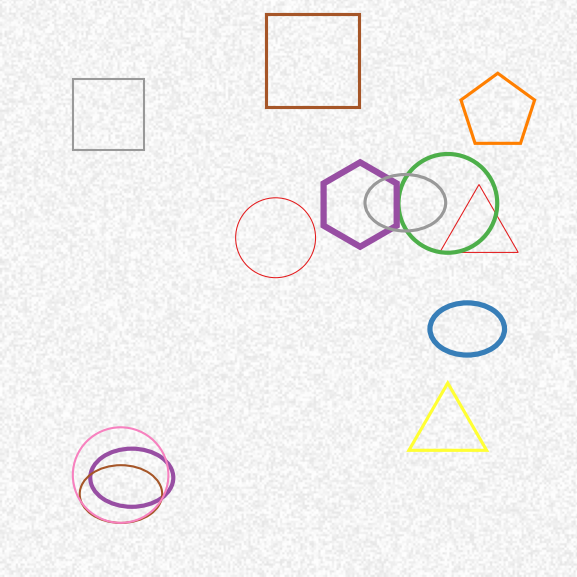[{"shape": "circle", "thickness": 0.5, "radius": 0.35, "center": [0.477, 0.587]}, {"shape": "triangle", "thickness": 0.5, "radius": 0.39, "center": [0.829, 0.601]}, {"shape": "oval", "thickness": 2.5, "radius": 0.32, "center": [0.809, 0.43]}, {"shape": "circle", "thickness": 2, "radius": 0.43, "center": [0.776, 0.647]}, {"shape": "hexagon", "thickness": 3, "radius": 0.37, "center": [0.624, 0.645]}, {"shape": "oval", "thickness": 2, "radius": 0.36, "center": [0.228, 0.172]}, {"shape": "pentagon", "thickness": 1.5, "radius": 0.34, "center": [0.862, 0.805]}, {"shape": "triangle", "thickness": 1.5, "radius": 0.39, "center": [0.775, 0.258]}, {"shape": "square", "thickness": 1.5, "radius": 0.4, "center": [0.541, 0.894]}, {"shape": "oval", "thickness": 1, "radius": 0.36, "center": [0.209, 0.144]}, {"shape": "circle", "thickness": 1, "radius": 0.41, "center": [0.209, 0.177]}, {"shape": "oval", "thickness": 1.5, "radius": 0.35, "center": [0.702, 0.648]}, {"shape": "square", "thickness": 1, "radius": 0.3, "center": [0.188, 0.801]}]